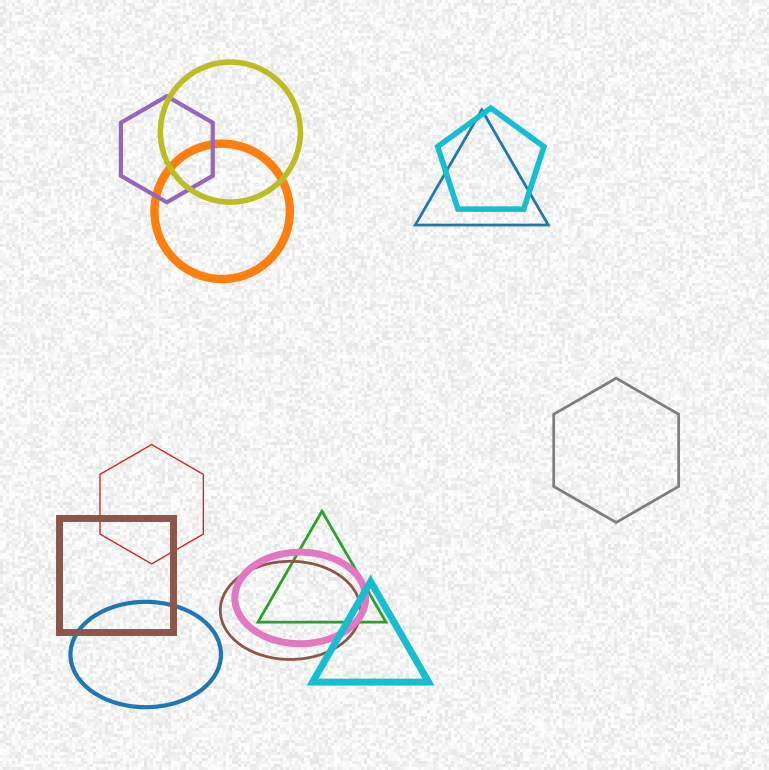[{"shape": "oval", "thickness": 1.5, "radius": 0.49, "center": [0.189, 0.15]}, {"shape": "triangle", "thickness": 1, "radius": 0.5, "center": [0.626, 0.758]}, {"shape": "circle", "thickness": 3, "radius": 0.44, "center": [0.289, 0.725]}, {"shape": "triangle", "thickness": 1, "radius": 0.48, "center": [0.418, 0.24]}, {"shape": "hexagon", "thickness": 0.5, "radius": 0.39, "center": [0.197, 0.345]}, {"shape": "hexagon", "thickness": 1.5, "radius": 0.34, "center": [0.217, 0.806]}, {"shape": "square", "thickness": 2.5, "radius": 0.37, "center": [0.151, 0.253]}, {"shape": "oval", "thickness": 1, "radius": 0.46, "center": [0.377, 0.207]}, {"shape": "oval", "thickness": 2.5, "radius": 0.42, "center": [0.39, 0.223]}, {"shape": "hexagon", "thickness": 1, "radius": 0.47, "center": [0.8, 0.415]}, {"shape": "circle", "thickness": 2, "radius": 0.45, "center": [0.299, 0.828]}, {"shape": "pentagon", "thickness": 2, "radius": 0.36, "center": [0.637, 0.787]}, {"shape": "triangle", "thickness": 2.5, "radius": 0.44, "center": [0.481, 0.158]}]